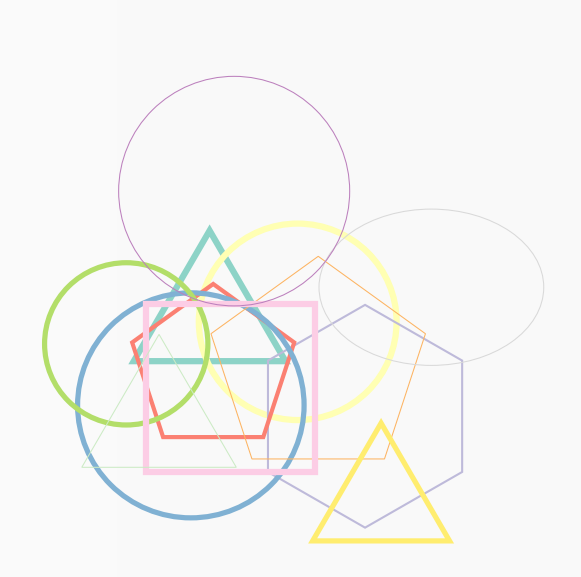[{"shape": "triangle", "thickness": 3, "radius": 0.75, "center": [0.361, 0.449]}, {"shape": "circle", "thickness": 3, "radius": 0.85, "center": [0.512, 0.442]}, {"shape": "hexagon", "thickness": 1, "radius": 0.96, "center": [0.628, 0.278]}, {"shape": "pentagon", "thickness": 2, "radius": 0.73, "center": [0.367, 0.361]}, {"shape": "circle", "thickness": 2.5, "radius": 0.97, "center": [0.328, 0.297]}, {"shape": "pentagon", "thickness": 0.5, "radius": 0.97, "center": [0.547, 0.361]}, {"shape": "circle", "thickness": 2.5, "radius": 0.7, "center": [0.217, 0.404]}, {"shape": "square", "thickness": 3, "radius": 0.73, "center": [0.397, 0.328]}, {"shape": "oval", "thickness": 0.5, "radius": 0.97, "center": [0.742, 0.502]}, {"shape": "circle", "thickness": 0.5, "radius": 0.99, "center": [0.403, 0.668]}, {"shape": "triangle", "thickness": 0.5, "radius": 0.77, "center": [0.274, 0.267]}, {"shape": "triangle", "thickness": 2.5, "radius": 0.68, "center": [0.656, 0.13]}]